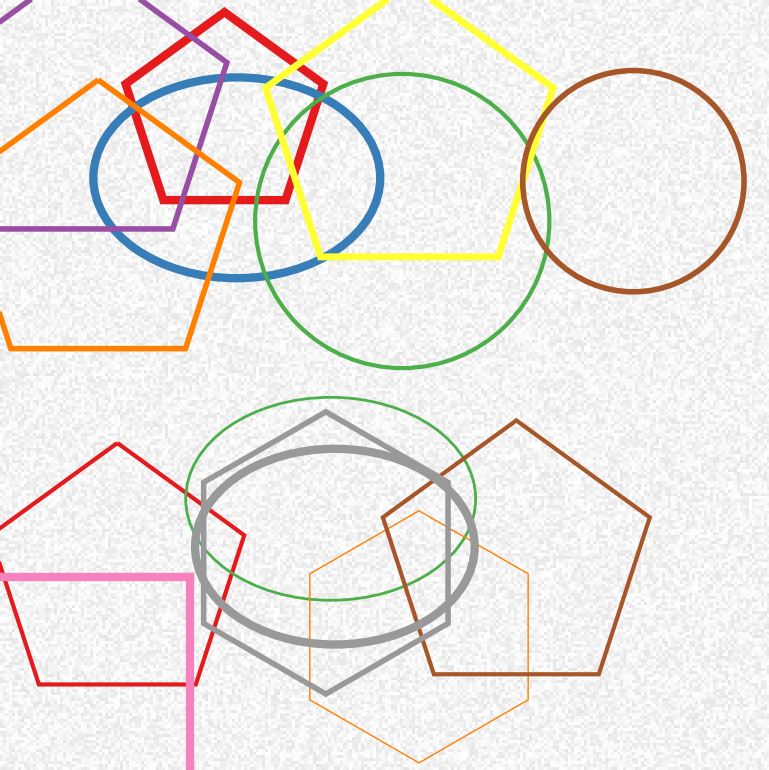[{"shape": "pentagon", "thickness": 1.5, "radius": 0.87, "center": [0.152, 0.251]}, {"shape": "pentagon", "thickness": 3, "radius": 0.67, "center": [0.291, 0.849]}, {"shape": "oval", "thickness": 3, "radius": 0.93, "center": [0.308, 0.769]}, {"shape": "circle", "thickness": 1.5, "radius": 0.96, "center": [0.522, 0.713]}, {"shape": "oval", "thickness": 1, "radius": 0.94, "center": [0.429, 0.352]}, {"shape": "pentagon", "thickness": 2, "radius": 0.97, "center": [0.111, 0.859]}, {"shape": "hexagon", "thickness": 0.5, "radius": 0.82, "center": [0.544, 0.173]}, {"shape": "pentagon", "thickness": 2, "radius": 0.96, "center": [0.128, 0.703]}, {"shape": "pentagon", "thickness": 2.5, "radius": 0.98, "center": [0.532, 0.825]}, {"shape": "circle", "thickness": 2, "radius": 0.72, "center": [0.823, 0.765]}, {"shape": "pentagon", "thickness": 1.5, "radius": 0.91, "center": [0.671, 0.272]}, {"shape": "square", "thickness": 3, "radius": 0.72, "center": [0.102, 0.106]}, {"shape": "oval", "thickness": 3, "radius": 0.91, "center": [0.435, 0.29]}, {"shape": "hexagon", "thickness": 2, "radius": 0.92, "center": [0.423, 0.282]}]